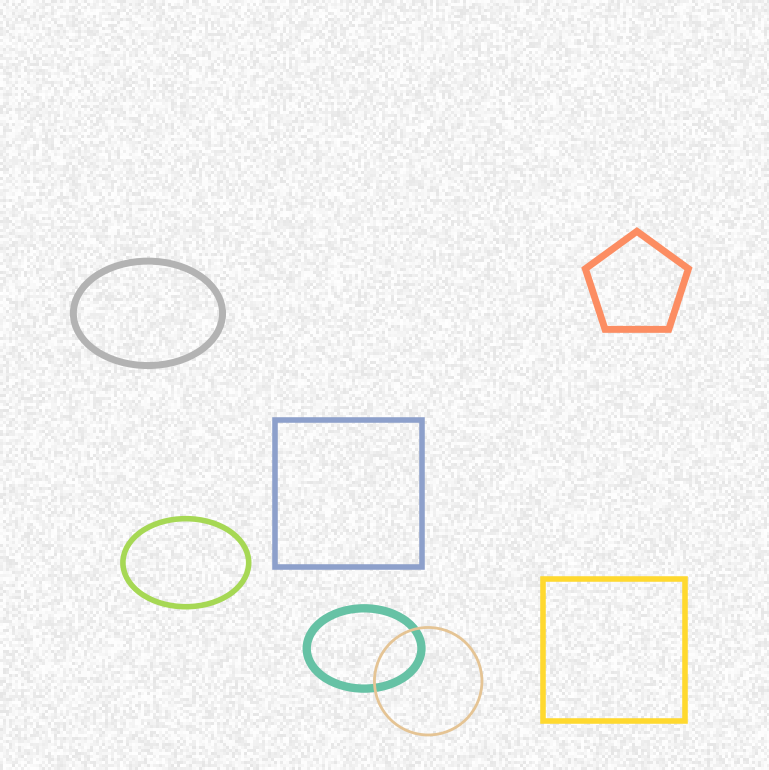[{"shape": "oval", "thickness": 3, "radius": 0.37, "center": [0.473, 0.158]}, {"shape": "pentagon", "thickness": 2.5, "radius": 0.35, "center": [0.827, 0.629]}, {"shape": "square", "thickness": 2, "radius": 0.48, "center": [0.453, 0.359]}, {"shape": "oval", "thickness": 2, "radius": 0.41, "center": [0.241, 0.269]}, {"shape": "square", "thickness": 2, "radius": 0.46, "center": [0.798, 0.155]}, {"shape": "circle", "thickness": 1, "radius": 0.35, "center": [0.556, 0.115]}, {"shape": "oval", "thickness": 2.5, "radius": 0.48, "center": [0.192, 0.593]}]